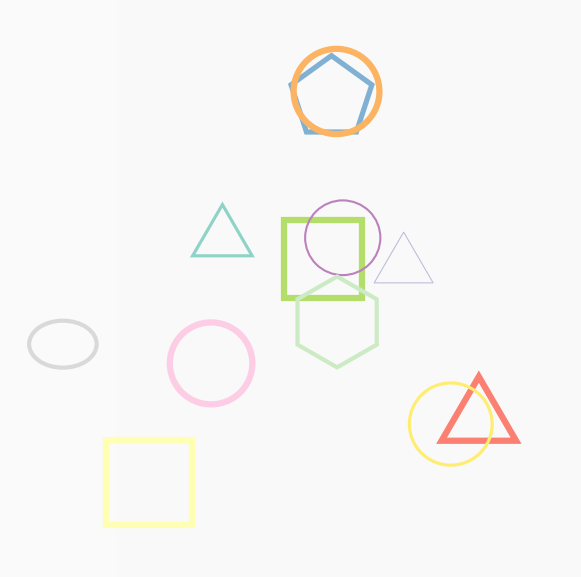[{"shape": "triangle", "thickness": 1.5, "radius": 0.3, "center": [0.383, 0.586]}, {"shape": "square", "thickness": 3, "radius": 0.37, "center": [0.256, 0.164]}, {"shape": "triangle", "thickness": 0.5, "radius": 0.29, "center": [0.694, 0.539]}, {"shape": "triangle", "thickness": 3, "radius": 0.37, "center": [0.824, 0.273]}, {"shape": "pentagon", "thickness": 2.5, "radius": 0.37, "center": [0.57, 0.83]}, {"shape": "circle", "thickness": 3, "radius": 0.37, "center": [0.579, 0.841]}, {"shape": "square", "thickness": 3, "radius": 0.34, "center": [0.556, 0.551]}, {"shape": "circle", "thickness": 3, "radius": 0.35, "center": [0.363, 0.37]}, {"shape": "oval", "thickness": 2, "radius": 0.29, "center": [0.108, 0.403]}, {"shape": "circle", "thickness": 1, "radius": 0.32, "center": [0.59, 0.587]}, {"shape": "hexagon", "thickness": 2, "radius": 0.39, "center": [0.58, 0.442]}, {"shape": "circle", "thickness": 1.5, "radius": 0.36, "center": [0.775, 0.265]}]